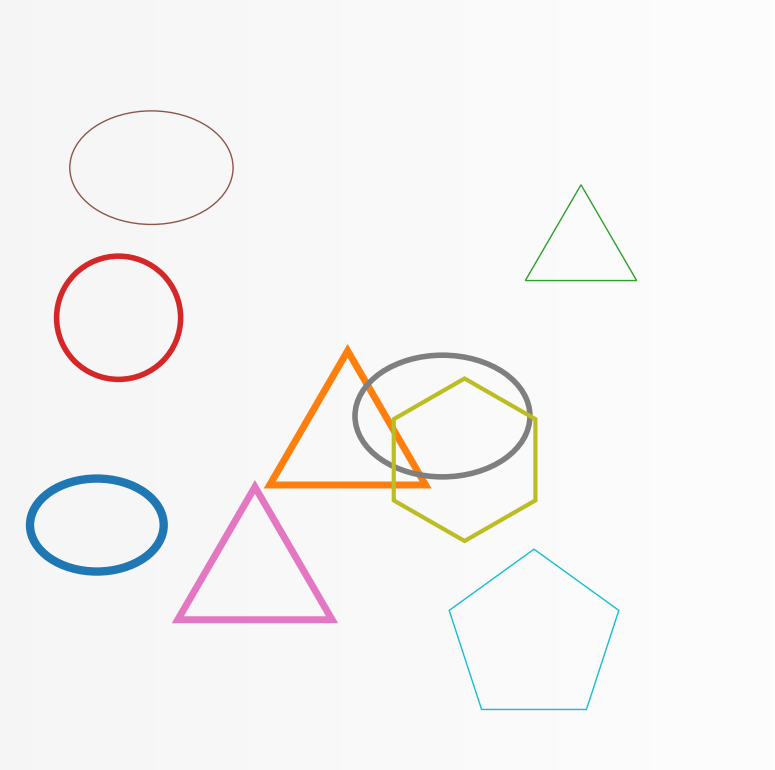[{"shape": "oval", "thickness": 3, "radius": 0.43, "center": [0.125, 0.318]}, {"shape": "triangle", "thickness": 2.5, "radius": 0.58, "center": [0.449, 0.428]}, {"shape": "triangle", "thickness": 0.5, "radius": 0.41, "center": [0.75, 0.677]}, {"shape": "circle", "thickness": 2, "radius": 0.4, "center": [0.153, 0.587]}, {"shape": "oval", "thickness": 0.5, "radius": 0.53, "center": [0.195, 0.782]}, {"shape": "triangle", "thickness": 2.5, "radius": 0.57, "center": [0.329, 0.253]}, {"shape": "oval", "thickness": 2, "radius": 0.56, "center": [0.571, 0.46]}, {"shape": "hexagon", "thickness": 1.5, "radius": 0.53, "center": [0.599, 0.403]}, {"shape": "pentagon", "thickness": 0.5, "radius": 0.58, "center": [0.689, 0.172]}]